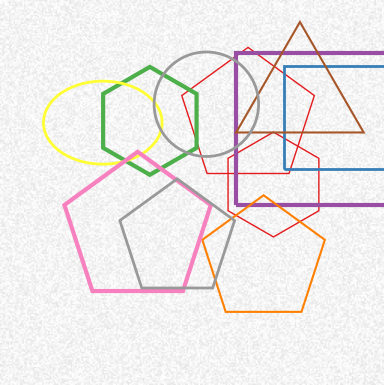[{"shape": "hexagon", "thickness": 1, "radius": 0.68, "center": [0.71, 0.521]}, {"shape": "pentagon", "thickness": 1, "radius": 0.91, "center": [0.644, 0.696]}, {"shape": "square", "thickness": 2, "radius": 0.67, "center": [0.873, 0.696]}, {"shape": "hexagon", "thickness": 3, "radius": 0.7, "center": [0.389, 0.686]}, {"shape": "square", "thickness": 3, "radius": 0.99, "center": [0.811, 0.666]}, {"shape": "pentagon", "thickness": 1.5, "radius": 0.84, "center": [0.685, 0.325]}, {"shape": "oval", "thickness": 2, "radius": 0.77, "center": [0.267, 0.681]}, {"shape": "triangle", "thickness": 1.5, "radius": 0.96, "center": [0.779, 0.752]}, {"shape": "pentagon", "thickness": 3, "radius": 1.0, "center": [0.358, 0.406]}, {"shape": "circle", "thickness": 2, "radius": 0.68, "center": [0.536, 0.729]}, {"shape": "pentagon", "thickness": 2, "radius": 0.78, "center": [0.46, 0.379]}]